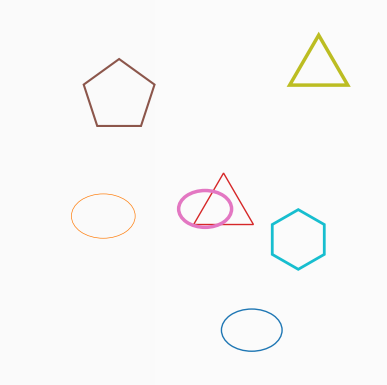[{"shape": "oval", "thickness": 1, "radius": 0.39, "center": [0.65, 0.143]}, {"shape": "oval", "thickness": 0.5, "radius": 0.41, "center": [0.267, 0.439]}, {"shape": "triangle", "thickness": 1, "radius": 0.45, "center": [0.577, 0.461]}, {"shape": "pentagon", "thickness": 1.5, "radius": 0.48, "center": [0.307, 0.751]}, {"shape": "oval", "thickness": 2.5, "radius": 0.34, "center": [0.529, 0.457]}, {"shape": "triangle", "thickness": 2.5, "radius": 0.43, "center": [0.822, 0.822]}, {"shape": "hexagon", "thickness": 2, "radius": 0.39, "center": [0.77, 0.378]}]